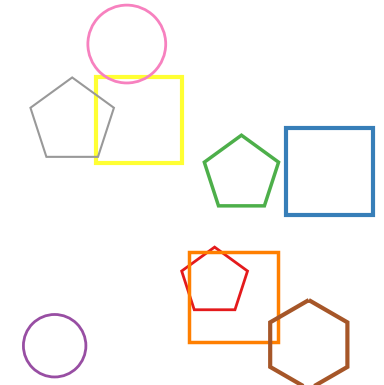[{"shape": "pentagon", "thickness": 2, "radius": 0.45, "center": [0.557, 0.268]}, {"shape": "square", "thickness": 3, "radius": 0.57, "center": [0.856, 0.554]}, {"shape": "pentagon", "thickness": 2.5, "radius": 0.51, "center": [0.627, 0.547]}, {"shape": "circle", "thickness": 2, "radius": 0.41, "center": [0.142, 0.102]}, {"shape": "square", "thickness": 2.5, "radius": 0.58, "center": [0.606, 0.228]}, {"shape": "square", "thickness": 3, "radius": 0.56, "center": [0.361, 0.688]}, {"shape": "hexagon", "thickness": 3, "radius": 0.58, "center": [0.802, 0.105]}, {"shape": "circle", "thickness": 2, "radius": 0.51, "center": [0.329, 0.886]}, {"shape": "pentagon", "thickness": 1.5, "radius": 0.57, "center": [0.187, 0.685]}]